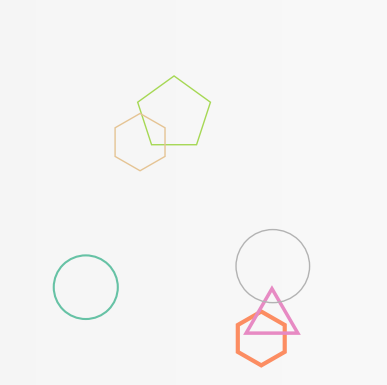[{"shape": "circle", "thickness": 1.5, "radius": 0.41, "center": [0.221, 0.254]}, {"shape": "hexagon", "thickness": 3, "radius": 0.35, "center": [0.674, 0.121]}, {"shape": "triangle", "thickness": 2.5, "radius": 0.38, "center": [0.702, 0.173]}, {"shape": "pentagon", "thickness": 1, "radius": 0.49, "center": [0.449, 0.704]}, {"shape": "hexagon", "thickness": 1, "radius": 0.37, "center": [0.361, 0.631]}, {"shape": "circle", "thickness": 1, "radius": 0.47, "center": [0.704, 0.309]}]